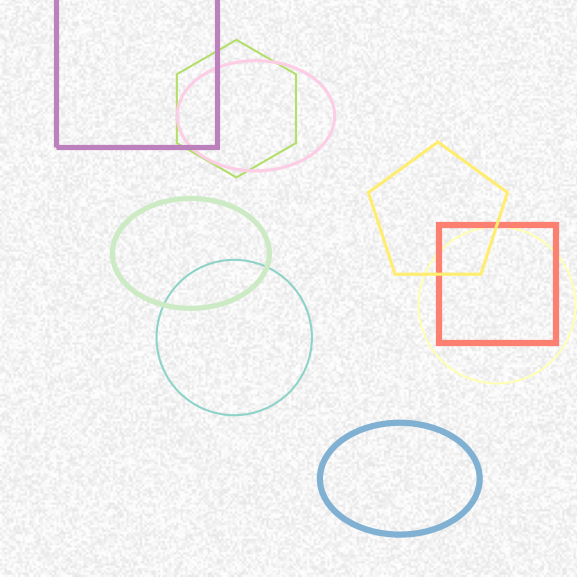[{"shape": "circle", "thickness": 1, "radius": 0.67, "center": [0.406, 0.415]}, {"shape": "circle", "thickness": 1, "radius": 0.68, "center": [0.861, 0.471]}, {"shape": "square", "thickness": 3, "radius": 0.51, "center": [0.861, 0.507]}, {"shape": "oval", "thickness": 3, "radius": 0.69, "center": [0.692, 0.17]}, {"shape": "hexagon", "thickness": 1, "radius": 0.6, "center": [0.409, 0.811]}, {"shape": "oval", "thickness": 1.5, "radius": 0.68, "center": [0.443, 0.799]}, {"shape": "square", "thickness": 2.5, "radius": 0.7, "center": [0.236, 0.884]}, {"shape": "oval", "thickness": 2.5, "radius": 0.68, "center": [0.331, 0.56]}, {"shape": "pentagon", "thickness": 1.5, "radius": 0.63, "center": [0.758, 0.627]}]